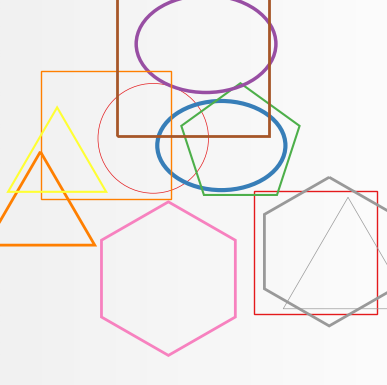[{"shape": "circle", "thickness": 0.5, "radius": 0.71, "center": [0.395, 0.641]}, {"shape": "square", "thickness": 1, "radius": 0.79, "center": [0.813, 0.344]}, {"shape": "oval", "thickness": 3, "radius": 0.83, "center": [0.571, 0.622]}, {"shape": "pentagon", "thickness": 1.5, "radius": 0.8, "center": [0.621, 0.623]}, {"shape": "oval", "thickness": 2.5, "radius": 0.9, "center": [0.532, 0.886]}, {"shape": "square", "thickness": 1, "radius": 0.83, "center": [0.274, 0.649]}, {"shape": "triangle", "thickness": 2, "radius": 0.81, "center": [0.104, 0.444]}, {"shape": "triangle", "thickness": 1.5, "radius": 0.73, "center": [0.147, 0.575]}, {"shape": "square", "thickness": 2, "radius": 0.98, "center": [0.499, 0.842]}, {"shape": "hexagon", "thickness": 2, "radius": 1.0, "center": [0.435, 0.276]}, {"shape": "triangle", "thickness": 0.5, "radius": 0.97, "center": [0.898, 0.295]}, {"shape": "hexagon", "thickness": 2, "radius": 0.97, "center": [0.85, 0.347]}]